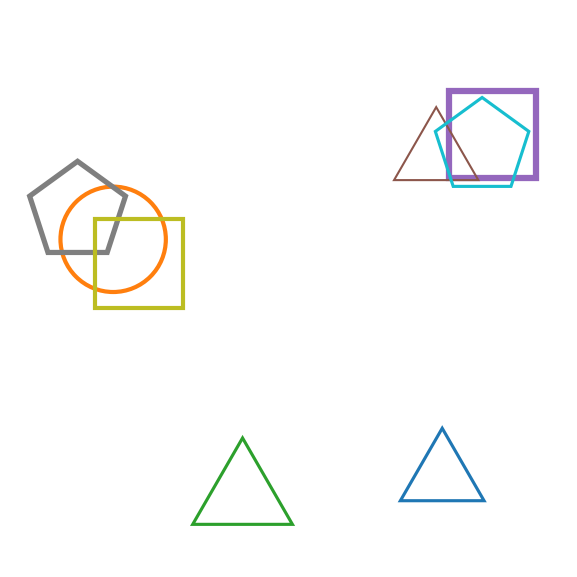[{"shape": "triangle", "thickness": 1.5, "radius": 0.42, "center": [0.766, 0.174]}, {"shape": "circle", "thickness": 2, "radius": 0.46, "center": [0.196, 0.585]}, {"shape": "triangle", "thickness": 1.5, "radius": 0.5, "center": [0.42, 0.141]}, {"shape": "square", "thickness": 3, "radius": 0.38, "center": [0.852, 0.767]}, {"shape": "triangle", "thickness": 1, "radius": 0.42, "center": [0.755, 0.729]}, {"shape": "pentagon", "thickness": 2.5, "radius": 0.44, "center": [0.134, 0.633]}, {"shape": "square", "thickness": 2, "radius": 0.38, "center": [0.24, 0.543]}, {"shape": "pentagon", "thickness": 1.5, "radius": 0.43, "center": [0.835, 0.745]}]